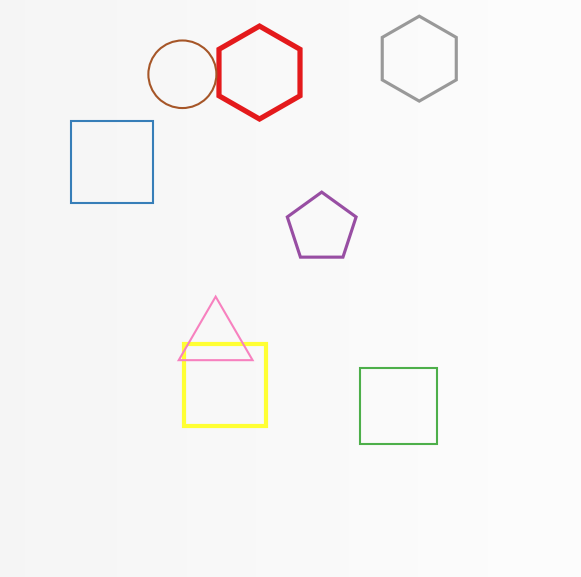[{"shape": "hexagon", "thickness": 2.5, "radius": 0.4, "center": [0.446, 0.874]}, {"shape": "square", "thickness": 1, "radius": 0.35, "center": [0.193, 0.718]}, {"shape": "square", "thickness": 1, "radius": 0.33, "center": [0.685, 0.297]}, {"shape": "pentagon", "thickness": 1.5, "radius": 0.31, "center": [0.553, 0.604]}, {"shape": "square", "thickness": 2, "radius": 0.35, "center": [0.387, 0.332]}, {"shape": "circle", "thickness": 1, "radius": 0.29, "center": [0.314, 0.871]}, {"shape": "triangle", "thickness": 1, "radius": 0.37, "center": [0.371, 0.412]}, {"shape": "hexagon", "thickness": 1.5, "radius": 0.37, "center": [0.721, 0.898]}]